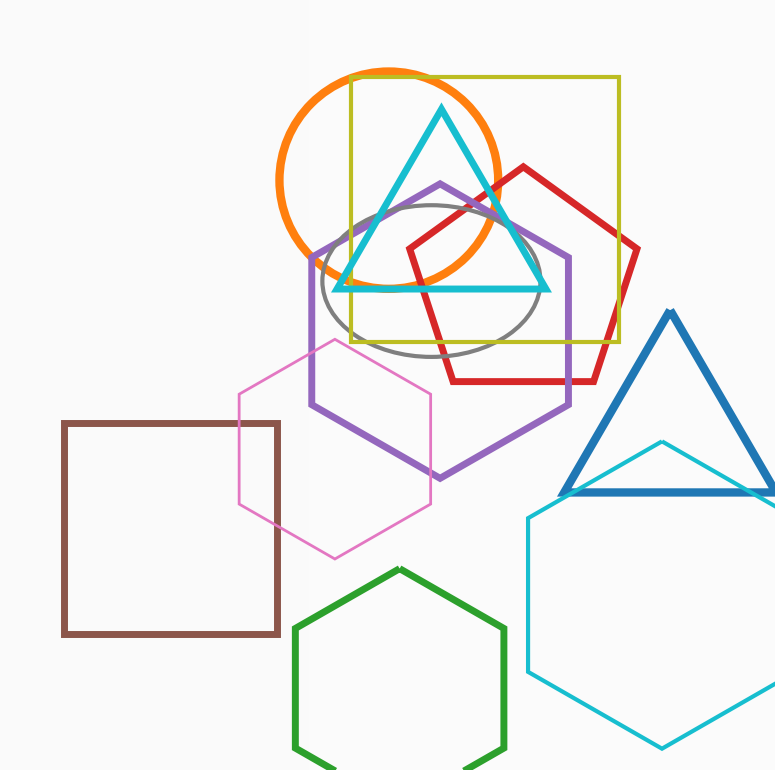[{"shape": "triangle", "thickness": 3, "radius": 0.79, "center": [0.865, 0.439]}, {"shape": "circle", "thickness": 3, "radius": 0.71, "center": [0.502, 0.766]}, {"shape": "hexagon", "thickness": 2.5, "radius": 0.78, "center": [0.516, 0.106]}, {"shape": "pentagon", "thickness": 2.5, "radius": 0.77, "center": [0.675, 0.629]}, {"shape": "hexagon", "thickness": 2.5, "radius": 0.96, "center": [0.568, 0.57]}, {"shape": "square", "thickness": 2.5, "radius": 0.68, "center": [0.22, 0.314]}, {"shape": "hexagon", "thickness": 1, "radius": 0.71, "center": [0.432, 0.417]}, {"shape": "oval", "thickness": 1.5, "radius": 0.7, "center": [0.557, 0.635]}, {"shape": "square", "thickness": 1.5, "radius": 0.86, "center": [0.626, 0.728]}, {"shape": "hexagon", "thickness": 1.5, "radius": 1.0, "center": [0.854, 0.227]}, {"shape": "triangle", "thickness": 2.5, "radius": 0.78, "center": [0.57, 0.702]}]